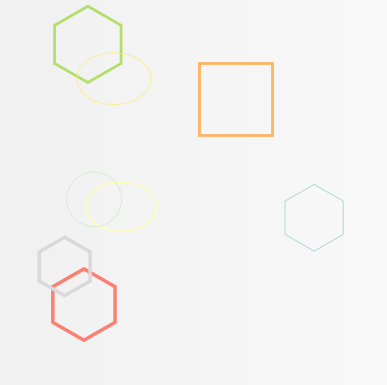[{"shape": "hexagon", "thickness": 0.5, "radius": 0.43, "center": [0.811, 0.434]}, {"shape": "oval", "thickness": 1, "radius": 0.46, "center": [0.313, 0.463]}, {"shape": "hexagon", "thickness": 2.5, "radius": 0.46, "center": [0.217, 0.209]}, {"shape": "square", "thickness": 2, "radius": 0.47, "center": [0.607, 0.742]}, {"shape": "hexagon", "thickness": 2, "radius": 0.5, "center": [0.227, 0.885]}, {"shape": "hexagon", "thickness": 2.5, "radius": 0.38, "center": [0.167, 0.308]}, {"shape": "circle", "thickness": 0.5, "radius": 0.35, "center": [0.243, 0.482]}, {"shape": "oval", "thickness": 0.5, "radius": 0.48, "center": [0.294, 0.796]}]